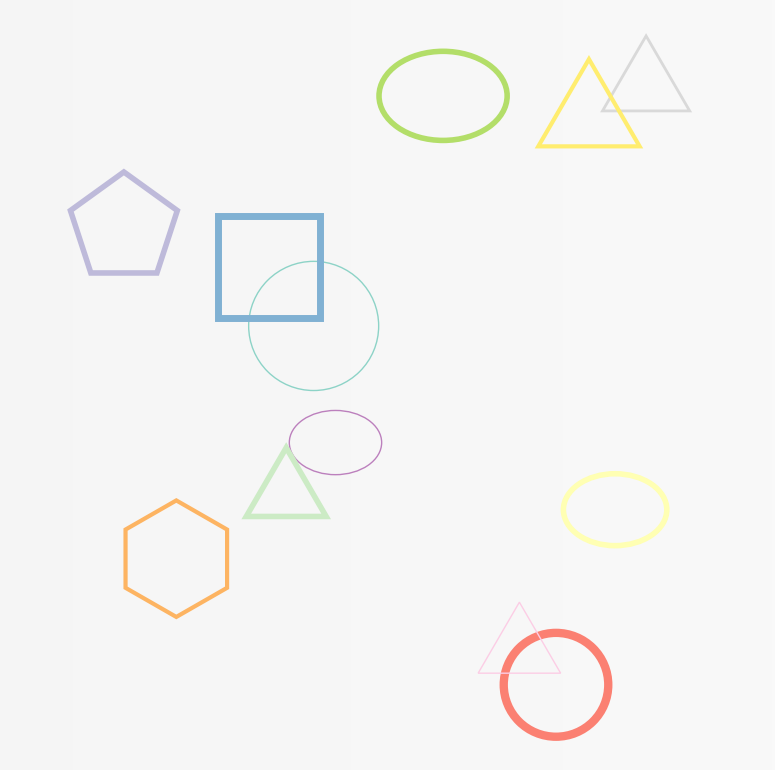[{"shape": "circle", "thickness": 0.5, "radius": 0.42, "center": [0.405, 0.577]}, {"shape": "oval", "thickness": 2, "radius": 0.33, "center": [0.794, 0.338]}, {"shape": "pentagon", "thickness": 2, "radius": 0.36, "center": [0.16, 0.704]}, {"shape": "circle", "thickness": 3, "radius": 0.34, "center": [0.717, 0.111]}, {"shape": "square", "thickness": 2.5, "radius": 0.33, "center": [0.347, 0.653]}, {"shape": "hexagon", "thickness": 1.5, "radius": 0.38, "center": [0.228, 0.274]}, {"shape": "oval", "thickness": 2, "radius": 0.41, "center": [0.572, 0.875]}, {"shape": "triangle", "thickness": 0.5, "radius": 0.31, "center": [0.67, 0.156]}, {"shape": "triangle", "thickness": 1, "radius": 0.32, "center": [0.834, 0.888]}, {"shape": "oval", "thickness": 0.5, "radius": 0.3, "center": [0.433, 0.425]}, {"shape": "triangle", "thickness": 2, "radius": 0.3, "center": [0.369, 0.359]}, {"shape": "triangle", "thickness": 1.5, "radius": 0.38, "center": [0.76, 0.848]}]